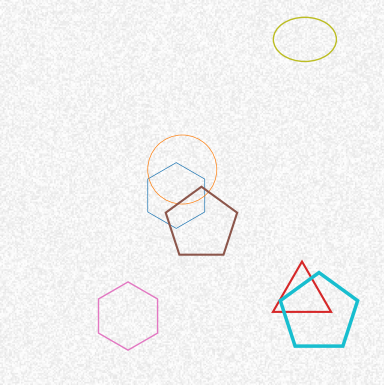[{"shape": "hexagon", "thickness": 0.5, "radius": 0.43, "center": [0.458, 0.492]}, {"shape": "circle", "thickness": 0.5, "radius": 0.45, "center": [0.473, 0.56]}, {"shape": "triangle", "thickness": 1.5, "radius": 0.44, "center": [0.784, 0.234]}, {"shape": "pentagon", "thickness": 1.5, "radius": 0.49, "center": [0.523, 0.417]}, {"shape": "hexagon", "thickness": 1, "radius": 0.44, "center": [0.333, 0.179]}, {"shape": "oval", "thickness": 1, "radius": 0.41, "center": [0.792, 0.898]}, {"shape": "pentagon", "thickness": 2.5, "radius": 0.53, "center": [0.829, 0.186]}]